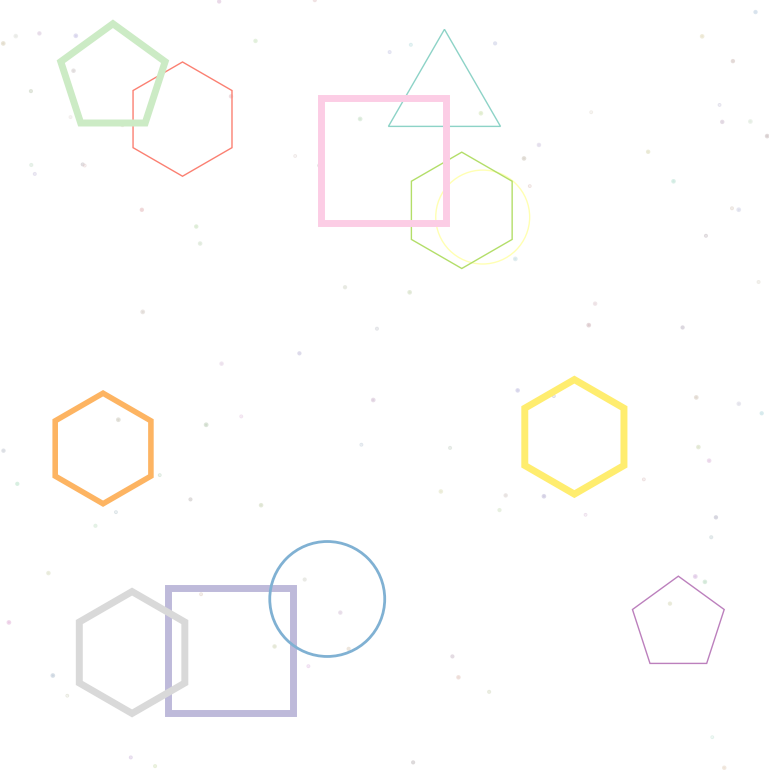[{"shape": "triangle", "thickness": 0.5, "radius": 0.42, "center": [0.577, 0.878]}, {"shape": "circle", "thickness": 0.5, "radius": 0.3, "center": [0.627, 0.718]}, {"shape": "square", "thickness": 2.5, "radius": 0.41, "center": [0.3, 0.155]}, {"shape": "hexagon", "thickness": 0.5, "radius": 0.37, "center": [0.237, 0.845]}, {"shape": "circle", "thickness": 1, "radius": 0.37, "center": [0.425, 0.222]}, {"shape": "hexagon", "thickness": 2, "radius": 0.36, "center": [0.134, 0.418]}, {"shape": "hexagon", "thickness": 0.5, "radius": 0.38, "center": [0.6, 0.727]}, {"shape": "square", "thickness": 2.5, "radius": 0.4, "center": [0.498, 0.791]}, {"shape": "hexagon", "thickness": 2.5, "radius": 0.4, "center": [0.172, 0.153]}, {"shape": "pentagon", "thickness": 0.5, "radius": 0.31, "center": [0.881, 0.189]}, {"shape": "pentagon", "thickness": 2.5, "radius": 0.36, "center": [0.147, 0.898]}, {"shape": "hexagon", "thickness": 2.5, "radius": 0.37, "center": [0.746, 0.433]}]